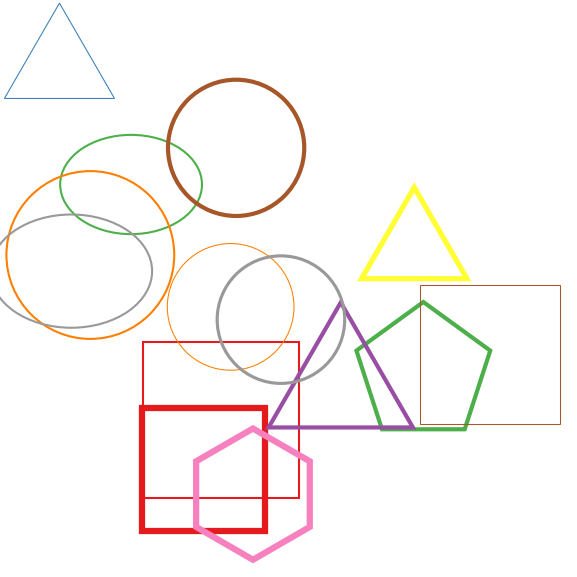[{"shape": "square", "thickness": 3, "radius": 0.53, "center": [0.353, 0.186]}, {"shape": "square", "thickness": 1, "radius": 0.67, "center": [0.382, 0.272]}, {"shape": "triangle", "thickness": 0.5, "radius": 0.55, "center": [0.103, 0.884]}, {"shape": "oval", "thickness": 1, "radius": 0.61, "center": [0.227, 0.68]}, {"shape": "pentagon", "thickness": 2, "radius": 0.61, "center": [0.733, 0.354]}, {"shape": "triangle", "thickness": 2, "radius": 0.72, "center": [0.59, 0.331]}, {"shape": "circle", "thickness": 1, "radius": 0.73, "center": [0.156, 0.558]}, {"shape": "circle", "thickness": 0.5, "radius": 0.55, "center": [0.399, 0.468]}, {"shape": "triangle", "thickness": 2.5, "radius": 0.53, "center": [0.717, 0.569]}, {"shape": "circle", "thickness": 2, "radius": 0.59, "center": [0.409, 0.743]}, {"shape": "square", "thickness": 0.5, "radius": 0.6, "center": [0.848, 0.385]}, {"shape": "hexagon", "thickness": 3, "radius": 0.57, "center": [0.438, 0.143]}, {"shape": "circle", "thickness": 1.5, "radius": 0.55, "center": [0.486, 0.446]}, {"shape": "oval", "thickness": 1, "radius": 0.7, "center": [0.123, 0.53]}]